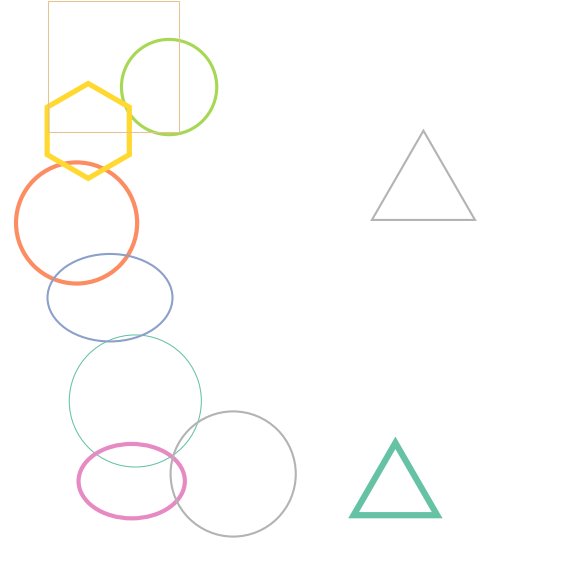[{"shape": "triangle", "thickness": 3, "radius": 0.42, "center": [0.685, 0.149]}, {"shape": "circle", "thickness": 0.5, "radius": 0.57, "center": [0.234, 0.305]}, {"shape": "circle", "thickness": 2, "radius": 0.52, "center": [0.133, 0.613]}, {"shape": "oval", "thickness": 1, "radius": 0.54, "center": [0.19, 0.484]}, {"shape": "oval", "thickness": 2, "radius": 0.46, "center": [0.228, 0.166]}, {"shape": "circle", "thickness": 1.5, "radius": 0.41, "center": [0.293, 0.848]}, {"shape": "hexagon", "thickness": 2.5, "radius": 0.41, "center": [0.153, 0.772]}, {"shape": "square", "thickness": 0.5, "radius": 0.57, "center": [0.197, 0.884]}, {"shape": "circle", "thickness": 1, "radius": 0.54, "center": [0.404, 0.178]}, {"shape": "triangle", "thickness": 1, "radius": 0.52, "center": [0.733, 0.67]}]